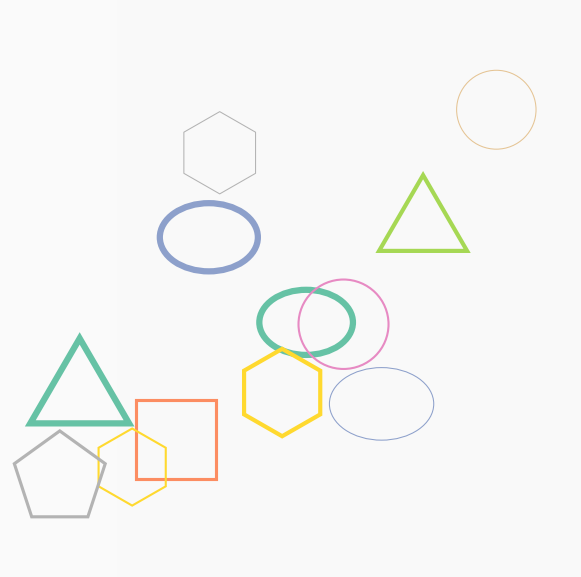[{"shape": "oval", "thickness": 3, "radius": 0.4, "center": [0.527, 0.441]}, {"shape": "triangle", "thickness": 3, "radius": 0.49, "center": [0.137, 0.315]}, {"shape": "square", "thickness": 1.5, "radius": 0.34, "center": [0.303, 0.238]}, {"shape": "oval", "thickness": 3, "radius": 0.42, "center": [0.359, 0.588]}, {"shape": "oval", "thickness": 0.5, "radius": 0.45, "center": [0.656, 0.3]}, {"shape": "circle", "thickness": 1, "radius": 0.39, "center": [0.591, 0.438]}, {"shape": "triangle", "thickness": 2, "radius": 0.44, "center": [0.728, 0.608]}, {"shape": "hexagon", "thickness": 1, "radius": 0.33, "center": [0.227, 0.19]}, {"shape": "hexagon", "thickness": 2, "radius": 0.38, "center": [0.485, 0.319]}, {"shape": "circle", "thickness": 0.5, "radius": 0.34, "center": [0.854, 0.809]}, {"shape": "pentagon", "thickness": 1.5, "radius": 0.41, "center": [0.103, 0.171]}, {"shape": "hexagon", "thickness": 0.5, "radius": 0.36, "center": [0.378, 0.735]}]